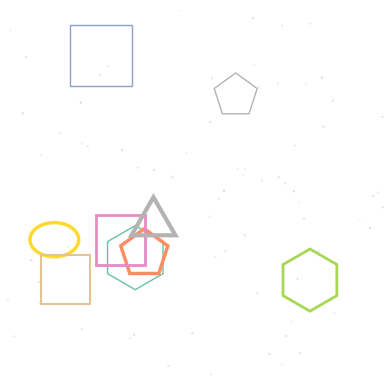[{"shape": "hexagon", "thickness": 1, "radius": 0.42, "center": [0.351, 0.331]}, {"shape": "pentagon", "thickness": 2.5, "radius": 0.32, "center": [0.375, 0.342]}, {"shape": "square", "thickness": 1, "radius": 0.4, "center": [0.262, 0.856]}, {"shape": "square", "thickness": 2, "radius": 0.32, "center": [0.313, 0.376]}, {"shape": "hexagon", "thickness": 2, "radius": 0.4, "center": [0.805, 0.272]}, {"shape": "oval", "thickness": 2.5, "radius": 0.32, "center": [0.141, 0.378]}, {"shape": "square", "thickness": 1.5, "radius": 0.32, "center": [0.17, 0.274]}, {"shape": "pentagon", "thickness": 1, "radius": 0.29, "center": [0.612, 0.752]}, {"shape": "triangle", "thickness": 3, "radius": 0.33, "center": [0.399, 0.422]}]